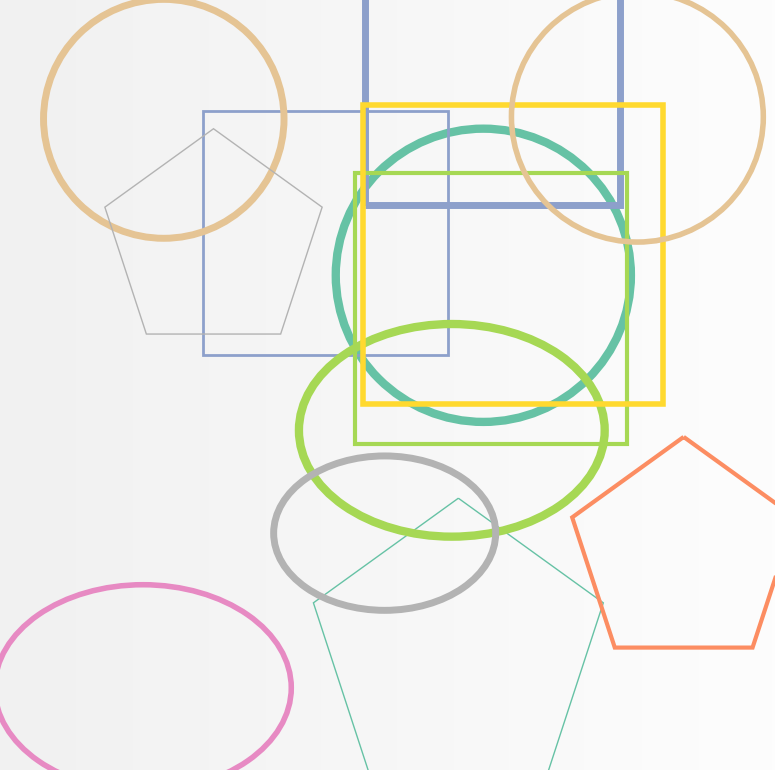[{"shape": "circle", "thickness": 3, "radius": 0.95, "center": [0.624, 0.642]}, {"shape": "pentagon", "thickness": 0.5, "radius": 0.98, "center": [0.591, 0.156]}, {"shape": "pentagon", "thickness": 1.5, "radius": 0.76, "center": [0.882, 0.281]}, {"shape": "square", "thickness": 1, "radius": 0.79, "center": [0.42, 0.698]}, {"shape": "square", "thickness": 2.5, "radius": 0.82, "center": [0.636, 0.898]}, {"shape": "oval", "thickness": 2, "radius": 0.96, "center": [0.185, 0.107]}, {"shape": "oval", "thickness": 3, "radius": 0.99, "center": [0.583, 0.441]}, {"shape": "square", "thickness": 1.5, "radius": 0.88, "center": [0.633, 0.599]}, {"shape": "square", "thickness": 2, "radius": 0.97, "center": [0.662, 0.67]}, {"shape": "circle", "thickness": 2.5, "radius": 0.78, "center": [0.211, 0.846]}, {"shape": "circle", "thickness": 2, "radius": 0.81, "center": [0.822, 0.848]}, {"shape": "pentagon", "thickness": 0.5, "radius": 0.74, "center": [0.275, 0.685]}, {"shape": "oval", "thickness": 2.5, "radius": 0.72, "center": [0.496, 0.308]}]